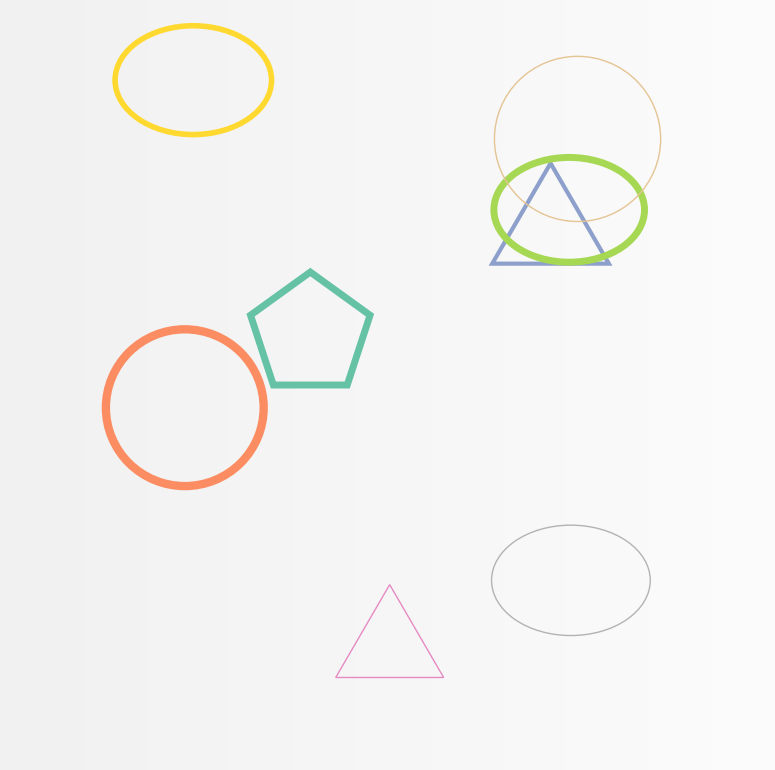[{"shape": "pentagon", "thickness": 2.5, "radius": 0.41, "center": [0.4, 0.566]}, {"shape": "circle", "thickness": 3, "radius": 0.51, "center": [0.238, 0.471]}, {"shape": "triangle", "thickness": 1.5, "radius": 0.43, "center": [0.71, 0.701]}, {"shape": "triangle", "thickness": 0.5, "radius": 0.4, "center": [0.503, 0.16]}, {"shape": "oval", "thickness": 2.5, "radius": 0.49, "center": [0.734, 0.728]}, {"shape": "oval", "thickness": 2, "radius": 0.5, "center": [0.249, 0.896]}, {"shape": "circle", "thickness": 0.5, "radius": 0.54, "center": [0.745, 0.82]}, {"shape": "oval", "thickness": 0.5, "radius": 0.51, "center": [0.737, 0.246]}]